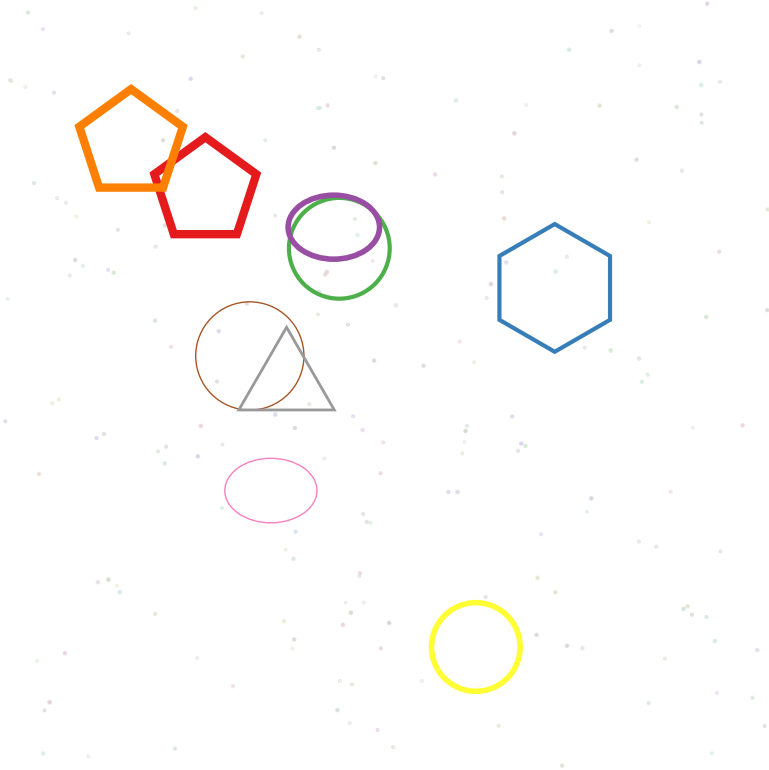[{"shape": "pentagon", "thickness": 3, "radius": 0.35, "center": [0.267, 0.752]}, {"shape": "hexagon", "thickness": 1.5, "radius": 0.41, "center": [0.72, 0.626]}, {"shape": "circle", "thickness": 1.5, "radius": 0.33, "center": [0.441, 0.678]}, {"shape": "oval", "thickness": 2, "radius": 0.3, "center": [0.434, 0.705]}, {"shape": "pentagon", "thickness": 3, "radius": 0.35, "center": [0.17, 0.814]}, {"shape": "circle", "thickness": 2, "radius": 0.29, "center": [0.618, 0.16]}, {"shape": "circle", "thickness": 0.5, "radius": 0.35, "center": [0.324, 0.538]}, {"shape": "oval", "thickness": 0.5, "radius": 0.3, "center": [0.352, 0.363]}, {"shape": "triangle", "thickness": 1, "radius": 0.36, "center": [0.372, 0.503]}]